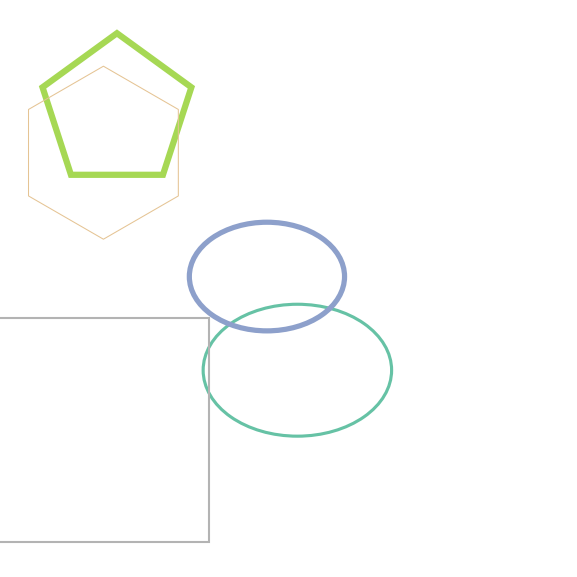[{"shape": "oval", "thickness": 1.5, "radius": 0.82, "center": [0.515, 0.358]}, {"shape": "oval", "thickness": 2.5, "radius": 0.67, "center": [0.462, 0.52]}, {"shape": "pentagon", "thickness": 3, "radius": 0.68, "center": [0.203, 0.806]}, {"shape": "hexagon", "thickness": 0.5, "radius": 0.75, "center": [0.179, 0.735]}, {"shape": "square", "thickness": 1, "radius": 0.97, "center": [0.168, 0.255]}]